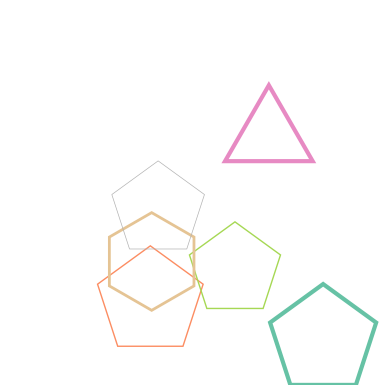[{"shape": "pentagon", "thickness": 3, "radius": 0.72, "center": [0.839, 0.117]}, {"shape": "pentagon", "thickness": 1, "radius": 0.72, "center": [0.39, 0.217]}, {"shape": "triangle", "thickness": 3, "radius": 0.66, "center": [0.698, 0.647]}, {"shape": "pentagon", "thickness": 1, "radius": 0.62, "center": [0.61, 0.299]}, {"shape": "hexagon", "thickness": 2, "radius": 0.63, "center": [0.394, 0.321]}, {"shape": "pentagon", "thickness": 0.5, "radius": 0.63, "center": [0.411, 0.456]}]